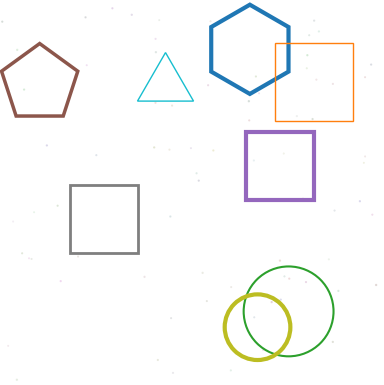[{"shape": "hexagon", "thickness": 3, "radius": 0.58, "center": [0.649, 0.872]}, {"shape": "square", "thickness": 1, "radius": 0.51, "center": [0.815, 0.787]}, {"shape": "circle", "thickness": 1.5, "radius": 0.58, "center": [0.75, 0.191]}, {"shape": "square", "thickness": 3, "radius": 0.44, "center": [0.726, 0.568]}, {"shape": "pentagon", "thickness": 2.5, "radius": 0.52, "center": [0.103, 0.783]}, {"shape": "square", "thickness": 2, "radius": 0.44, "center": [0.27, 0.431]}, {"shape": "circle", "thickness": 3, "radius": 0.43, "center": [0.669, 0.15]}, {"shape": "triangle", "thickness": 1, "radius": 0.42, "center": [0.43, 0.779]}]